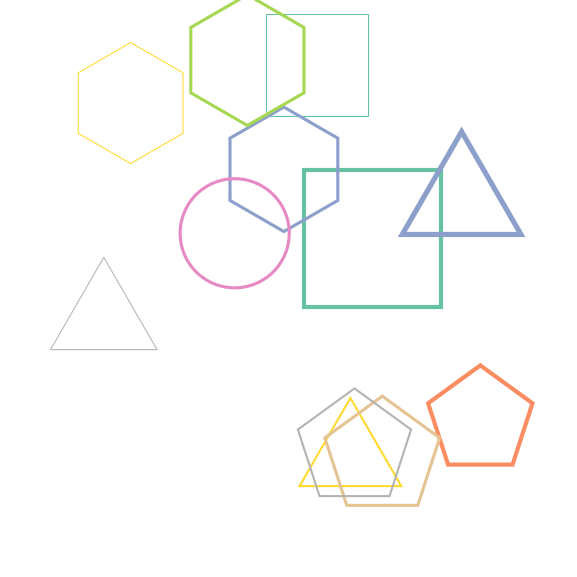[{"shape": "square", "thickness": 0.5, "radius": 0.44, "center": [0.548, 0.886]}, {"shape": "square", "thickness": 2, "radius": 0.59, "center": [0.645, 0.586]}, {"shape": "pentagon", "thickness": 2, "radius": 0.47, "center": [0.832, 0.271]}, {"shape": "hexagon", "thickness": 1.5, "radius": 0.54, "center": [0.492, 0.706]}, {"shape": "triangle", "thickness": 2.5, "radius": 0.59, "center": [0.799, 0.652]}, {"shape": "circle", "thickness": 1.5, "radius": 0.47, "center": [0.406, 0.595]}, {"shape": "hexagon", "thickness": 1.5, "radius": 0.57, "center": [0.428, 0.895]}, {"shape": "triangle", "thickness": 1, "radius": 0.51, "center": [0.607, 0.208]}, {"shape": "hexagon", "thickness": 0.5, "radius": 0.52, "center": [0.226, 0.821]}, {"shape": "pentagon", "thickness": 1.5, "radius": 0.52, "center": [0.662, 0.209]}, {"shape": "pentagon", "thickness": 1, "radius": 0.52, "center": [0.614, 0.223]}, {"shape": "triangle", "thickness": 0.5, "radius": 0.53, "center": [0.18, 0.447]}]